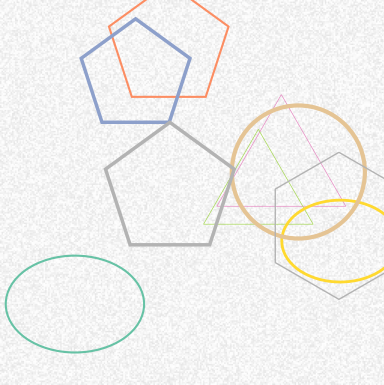[{"shape": "oval", "thickness": 1.5, "radius": 0.9, "center": [0.195, 0.21]}, {"shape": "pentagon", "thickness": 1.5, "radius": 0.82, "center": [0.438, 0.881]}, {"shape": "pentagon", "thickness": 2.5, "radius": 0.74, "center": [0.352, 0.803]}, {"shape": "triangle", "thickness": 0.5, "radius": 0.97, "center": [0.731, 0.561]}, {"shape": "triangle", "thickness": 0.5, "radius": 0.82, "center": [0.671, 0.5]}, {"shape": "oval", "thickness": 2, "radius": 0.76, "center": [0.884, 0.374]}, {"shape": "circle", "thickness": 3, "radius": 0.86, "center": [0.775, 0.553]}, {"shape": "pentagon", "thickness": 2.5, "radius": 0.88, "center": [0.441, 0.506]}, {"shape": "hexagon", "thickness": 1, "radius": 0.95, "center": [0.88, 0.413]}]